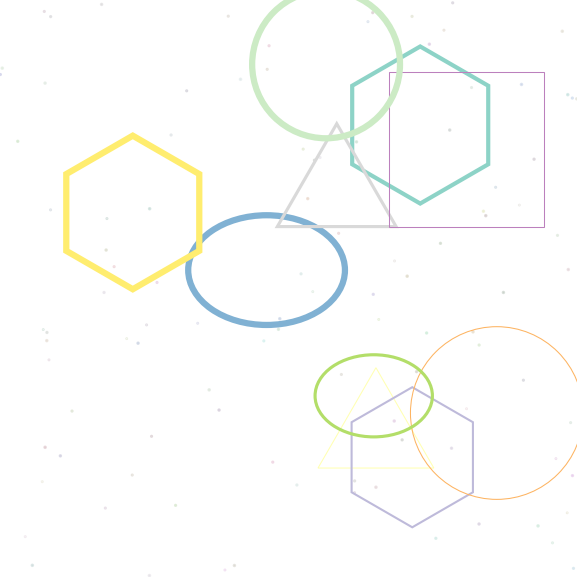[{"shape": "hexagon", "thickness": 2, "radius": 0.68, "center": [0.728, 0.783]}, {"shape": "triangle", "thickness": 0.5, "radius": 0.58, "center": [0.651, 0.247]}, {"shape": "hexagon", "thickness": 1, "radius": 0.61, "center": [0.714, 0.207]}, {"shape": "oval", "thickness": 3, "radius": 0.68, "center": [0.462, 0.531]}, {"shape": "circle", "thickness": 0.5, "radius": 0.75, "center": [0.86, 0.284]}, {"shape": "oval", "thickness": 1.5, "radius": 0.51, "center": [0.647, 0.314]}, {"shape": "triangle", "thickness": 1.5, "radius": 0.59, "center": [0.583, 0.666]}, {"shape": "square", "thickness": 0.5, "radius": 0.67, "center": [0.808, 0.741]}, {"shape": "circle", "thickness": 3, "radius": 0.64, "center": [0.565, 0.888]}, {"shape": "hexagon", "thickness": 3, "radius": 0.66, "center": [0.23, 0.631]}]